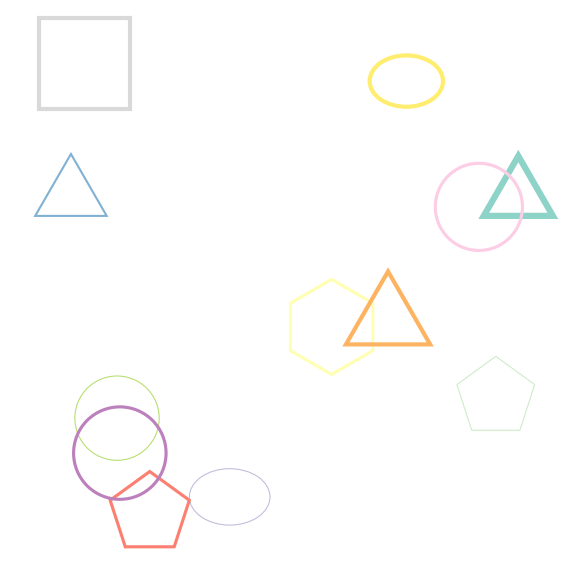[{"shape": "triangle", "thickness": 3, "radius": 0.35, "center": [0.898, 0.66]}, {"shape": "hexagon", "thickness": 1.5, "radius": 0.41, "center": [0.574, 0.433]}, {"shape": "oval", "thickness": 0.5, "radius": 0.35, "center": [0.398, 0.139]}, {"shape": "pentagon", "thickness": 1.5, "radius": 0.36, "center": [0.259, 0.111]}, {"shape": "triangle", "thickness": 1, "radius": 0.36, "center": [0.123, 0.661]}, {"shape": "triangle", "thickness": 2, "radius": 0.42, "center": [0.672, 0.445]}, {"shape": "circle", "thickness": 0.5, "radius": 0.37, "center": [0.203, 0.275]}, {"shape": "circle", "thickness": 1.5, "radius": 0.38, "center": [0.829, 0.641]}, {"shape": "square", "thickness": 2, "radius": 0.4, "center": [0.146, 0.889]}, {"shape": "circle", "thickness": 1.5, "radius": 0.4, "center": [0.207, 0.215]}, {"shape": "pentagon", "thickness": 0.5, "radius": 0.35, "center": [0.859, 0.311]}, {"shape": "oval", "thickness": 2, "radius": 0.32, "center": [0.704, 0.859]}]